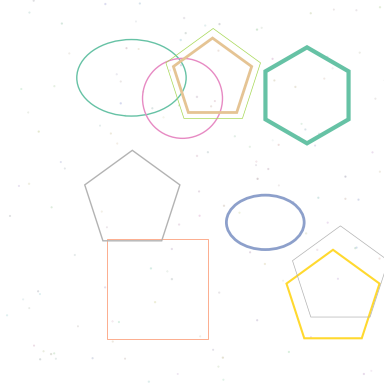[{"shape": "oval", "thickness": 1, "radius": 0.71, "center": [0.341, 0.798]}, {"shape": "hexagon", "thickness": 3, "radius": 0.62, "center": [0.797, 0.752]}, {"shape": "square", "thickness": 0.5, "radius": 0.65, "center": [0.409, 0.249]}, {"shape": "oval", "thickness": 2, "radius": 0.51, "center": [0.689, 0.422]}, {"shape": "circle", "thickness": 1, "radius": 0.52, "center": [0.474, 0.744]}, {"shape": "pentagon", "thickness": 0.5, "radius": 0.65, "center": [0.554, 0.797]}, {"shape": "pentagon", "thickness": 1.5, "radius": 0.64, "center": [0.865, 0.224]}, {"shape": "pentagon", "thickness": 2, "radius": 0.53, "center": [0.552, 0.794]}, {"shape": "pentagon", "thickness": 0.5, "radius": 0.65, "center": [0.884, 0.282]}, {"shape": "pentagon", "thickness": 1, "radius": 0.65, "center": [0.344, 0.48]}]